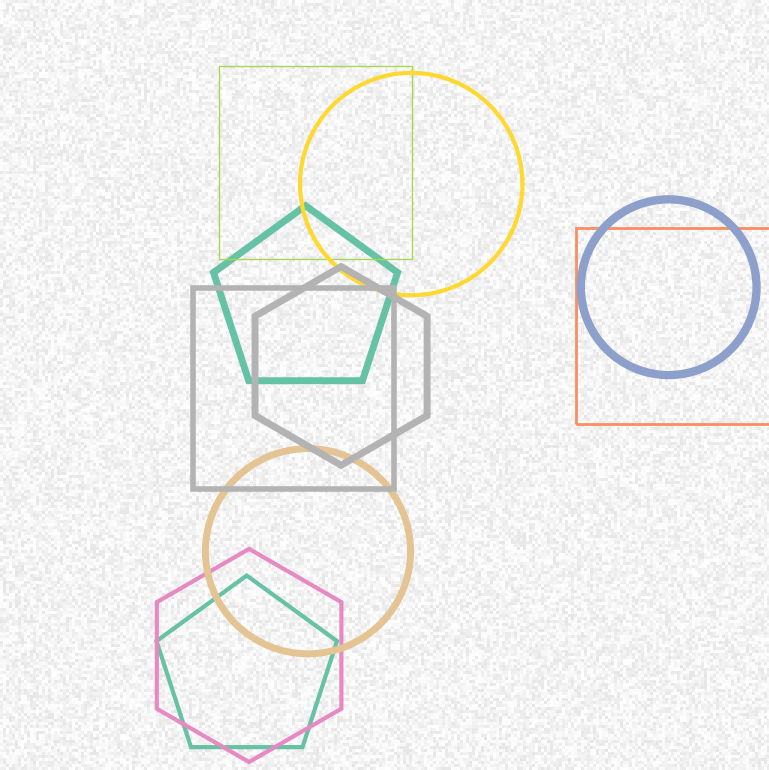[{"shape": "pentagon", "thickness": 2.5, "radius": 0.63, "center": [0.397, 0.607]}, {"shape": "pentagon", "thickness": 1.5, "radius": 0.62, "center": [0.32, 0.129]}, {"shape": "square", "thickness": 1, "radius": 0.64, "center": [0.876, 0.577]}, {"shape": "circle", "thickness": 3, "radius": 0.57, "center": [0.868, 0.627]}, {"shape": "hexagon", "thickness": 1.5, "radius": 0.69, "center": [0.324, 0.149]}, {"shape": "square", "thickness": 0.5, "radius": 0.63, "center": [0.409, 0.789]}, {"shape": "circle", "thickness": 1.5, "radius": 0.72, "center": [0.534, 0.761]}, {"shape": "circle", "thickness": 2.5, "radius": 0.67, "center": [0.4, 0.284]}, {"shape": "square", "thickness": 2, "radius": 0.65, "center": [0.381, 0.496]}, {"shape": "hexagon", "thickness": 2.5, "radius": 0.65, "center": [0.443, 0.525]}]